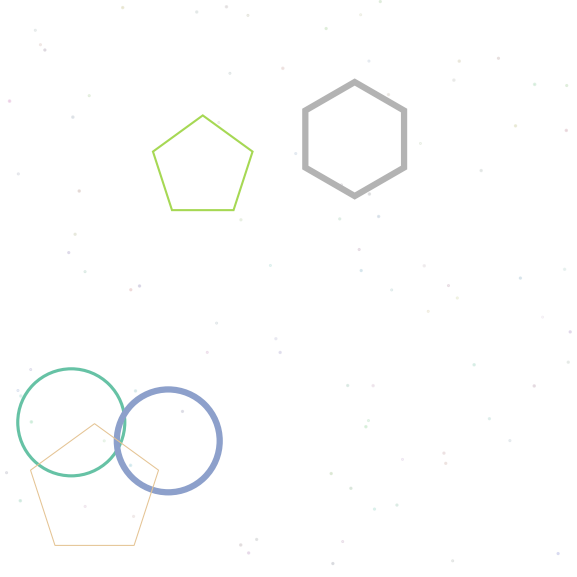[{"shape": "circle", "thickness": 1.5, "radius": 0.46, "center": [0.123, 0.268]}, {"shape": "circle", "thickness": 3, "radius": 0.45, "center": [0.291, 0.236]}, {"shape": "pentagon", "thickness": 1, "radius": 0.45, "center": [0.351, 0.709]}, {"shape": "pentagon", "thickness": 0.5, "radius": 0.58, "center": [0.164, 0.149]}, {"shape": "hexagon", "thickness": 3, "radius": 0.49, "center": [0.614, 0.758]}]